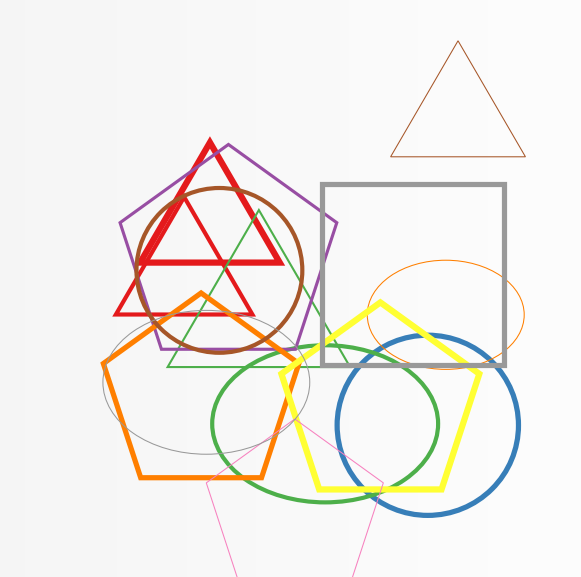[{"shape": "triangle", "thickness": 3, "radius": 0.69, "center": [0.361, 0.614]}, {"shape": "triangle", "thickness": 2, "radius": 0.68, "center": [0.317, 0.522]}, {"shape": "circle", "thickness": 2.5, "radius": 0.78, "center": [0.736, 0.263]}, {"shape": "oval", "thickness": 2, "radius": 0.97, "center": [0.559, 0.265]}, {"shape": "triangle", "thickness": 1, "radius": 0.91, "center": [0.445, 0.454]}, {"shape": "pentagon", "thickness": 1.5, "radius": 0.98, "center": [0.393, 0.553]}, {"shape": "oval", "thickness": 0.5, "radius": 0.67, "center": [0.767, 0.454]}, {"shape": "pentagon", "thickness": 2.5, "radius": 0.88, "center": [0.346, 0.315]}, {"shape": "pentagon", "thickness": 3, "radius": 0.9, "center": [0.654, 0.296]}, {"shape": "circle", "thickness": 2, "radius": 0.71, "center": [0.377, 0.531]}, {"shape": "triangle", "thickness": 0.5, "radius": 0.67, "center": [0.788, 0.795]}, {"shape": "pentagon", "thickness": 0.5, "radius": 0.8, "center": [0.507, 0.114]}, {"shape": "square", "thickness": 2.5, "radius": 0.78, "center": [0.71, 0.524]}, {"shape": "oval", "thickness": 0.5, "radius": 0.89, "center": [0.355, 0.337]}]